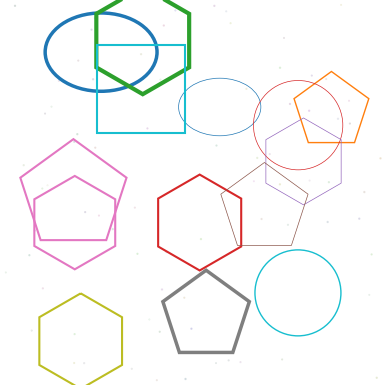[{"shape": "oval", "thickness": 2.5, "radius": 0.73, "center": [0.263, 0.865]}, {"shape": "oval", "thickness": 0.5, "radius": 0.53, "center": [0.571, 0.722]}, {"shape": "pentagon", "thickness": 1, "radius": 0.51, "center": [0.861, 0.712]}, {"shape": "hexagon", "thickness": 3, "radius": 0.7, "center": [0.371, 0.895]}, {"shape": "circle", "thickness": 0.5, "radius": 0.58, "center": [0.774, 0.675]}, {"shape": "hexagon", "thickness": 1.5, "radius": 0.62, "center": [0.519, 0.422]}, {"shape": "hexagon", "thickness": 0.5, "radius": 0.56, "center": [0.788, 0.581]}, {"shape": "pentagon", "thickness": 0.5, "radius": 0.6, "center": [0.687, 0.459]}, {"shape": "pentagon", "thickness": 1.5, "radius": 0.73, "center": [0.191, 0.494]}, {"shape": "hexagon", "thickness": 1.5, "radius": 0.61, "center": [0.194, 0.422]}, {"shape": "pentagon", "thickness": 2.5, "radius": 0.59, "center": [0.535, 0.18]}, {"shape": "hexagon", "thickness": 1.5, "radius": 0.62, "center": [0.21, 0.114]}, {"shape": "circle", "thickness": 1, "radius": 0.56, "center": [0.774, 0.239]}, {"shape": "square", "thickness": 1.5, "radius": 0.57, "center": [0.365, 0.769]}]